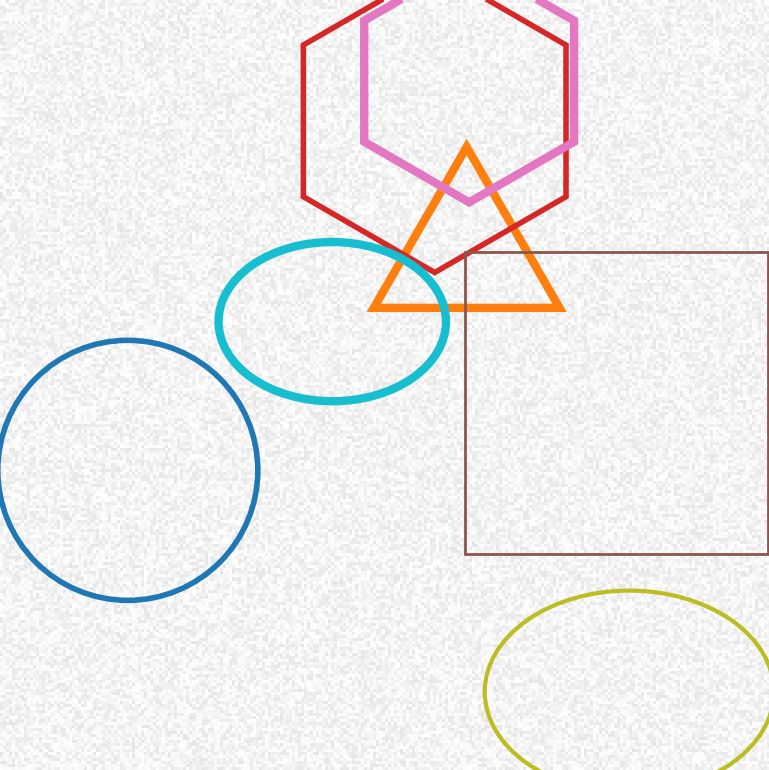[{"shape": "circle", "thickness": 2, "radius": 0.84, "center": [0.166, 0.389]}, {"shape": "triangle", "thickness": 3, "radius": 0.7, "center": [0.606, 0.67]}, {"shape": "hexagon", "thickness": 2, "radius": 0.98, "center": [0.565, 0.843]}, {"shape": "square", "thickness": 1, "radius": 0.98, "center": [0.801, 0.477]}, {"shape": "hexagon", "thickness": 3, "radius": 0.79, "center": [0.609, 0.895]}, {"shape": "oval", "thickness": 1.5, "radius": 0.94, "center": [0.817, 0.102]}, {"shape": "oval", "thickness": 3, "radius": 0.74, "center": [0.432, 0.582]}]